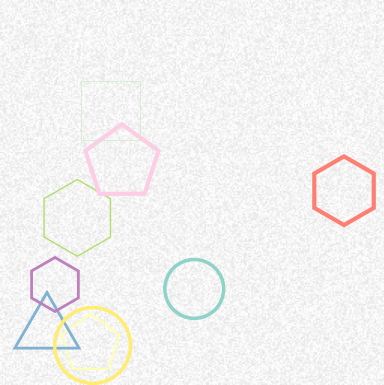[{"shape": "circle", "thickness": 2.5, "radius": 0.38, "center": [0.505, 0.25]}, {"shape": "pentagon", "thickness": 1.5, "radius": 0.4, "center": [0.235, 0.106]}, {"shape": "hexagon", "thickness": 3, "radius": 0.45, "center": [0.894, 0.505]}, {"shape": "triangle", "thickness": 2, "radius": 0.48, "center": [0.122, 0.144]}, {"shape": "hexagon", "thickness": 1, "radius": 0.5, "center": [0.201, 0.434]}, {"shape": "pentagon", "thickness": 3, "radius": 0.5, "center": [0.317, 0.578]}, {"shape": "hexagon", "thickness": 2, "radius": 0.35, "center": [0.143, 0.261]}, {"shape": "square", "thickness": 0.5, "radius": 0.38, "center": [0.287, 0.713]}, {"shape": "circle", "thickness": 2.5, "radius": 0.49, "center": [0.241, 0.103]}]